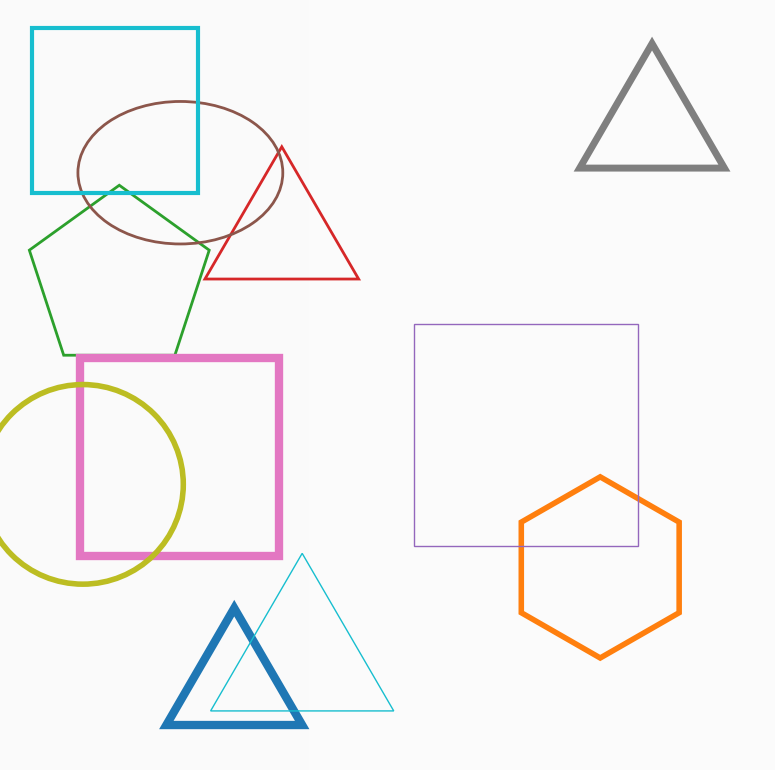[{"shape": "triangle", "thickness": 3, "radius": 0.51, "center": [0.302, 0.109]}, {"shape": "hexagon", "thickness": 2, "radius": 0.59, "center": [0.774, 0.263]}, {"shape": "pentagon", "thickness": 1, "radius": 0.61, "center": [0.154, 0.637]}, {"shape": "triangle", "thickness": 1, "radius": 0.57, "center": [0.364, 0.695]}, {"shape": "square", "thickness": 0.5, "radius": 0.72, "center": [0.679, 0.435]}, {"shape": "oval", "thickness": 1, "radius": 0.66, "center": [0.233, 0.776]}, {"shape": "square", "thickness": 3, "radius": 0.64, "center": [0.232, 0.406]}, {"shape": "triangle", "thickness": 2.5, "radius": 0.54, "center": [0.841, 0.836]}, {"shape": "circle", "thickness": 2, "radius": 0.65, "center": [0.107, 0.371]}, {"shape": "triangle", "thickness": 0.5, "radius": 0.68, "center": [0.39, 0.145]}, {"shape": "square", "thickness": 1.5, "radius": 0.54, "center": [0.148, 0.857]}]